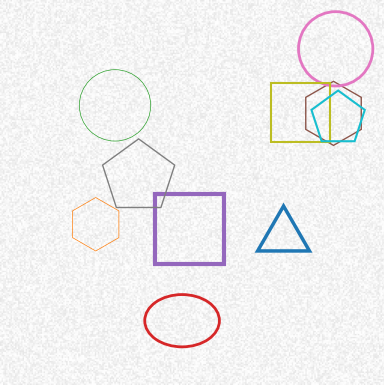[{"shape": "triangle", "thickness": 2.5, "radius": 0.39, "center": [0.736, 0.387]}, {"shape": "hexagon", "thickness": 0.5, "radius": 0.35, "center": [0.249, 0.418]}, {"shape": "circle", "thickness": 0.5, "radius": 0.46, "center": [0.299, 0.726]}, {"shape": "oval", "thickness": 2, "radius": 0.48, "center": [0.473, 0.167]}, {"shape": "square", "thickness": 3, "radius": 0.45, "center": [0.492, 0.405]}, {"shape": "hexagon", "thickness": 1, "radius": 0.42, "center": [0.866, 0.706]}, {"shape": "circle", "thickness": 2, "radius": 0.48, "center": [0.872, 0.873]}, {"shape": "pentagon", "thickness": 1, "radius": 0.49, "center": [0.36, 0.541]}, {"shape": "square", "thickness": 1.5, "radius": 0.38, "center": [0.781, 0.708]}, {"shape": "pentagon", "thickness": 1.5, "radius": 0.36, "center": [0.878, 0.692]}]